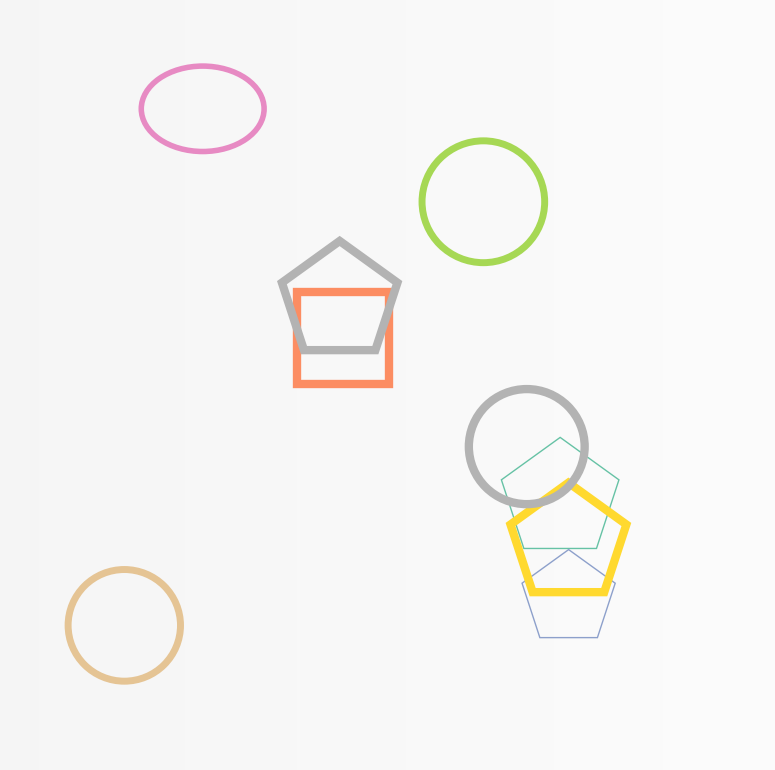[{"shape": "pentagon", "thickness": 0.5, "radius": 0.4, "center": [0.723, 0.352]}, {"shape": "square", "thickness": 3, "radius": 0.3, "center": [0.443, 0.561]}, {"shape": "pentagon", "thickness": 0.5, "radius": 0.32, "center": [0.734, 0.223]}, {"shape": "oval", "thickness": 2, "radius": 0.4, "center": [0.262, 0.859]}, {"shape": "circle", "thickness": 2.5, "radius": 0.4, "center": [0.624, 0.738]}, {"shape": "pentagon", "thickness": 3, "radius": 0.39, "center": [0.733, 0.295]}, {"shape": "circle", "thickness": 2.5, "radius": 0.36, "center": [0.16, 0.188]}, {"shape": "pentagon", "thickness": 3, "radius": 0.39, "center": [0.438, 0.609]}, {"shape": "circle", "thickness": 3, "radius": 0.37, "center": [0.68, 0.42]}]